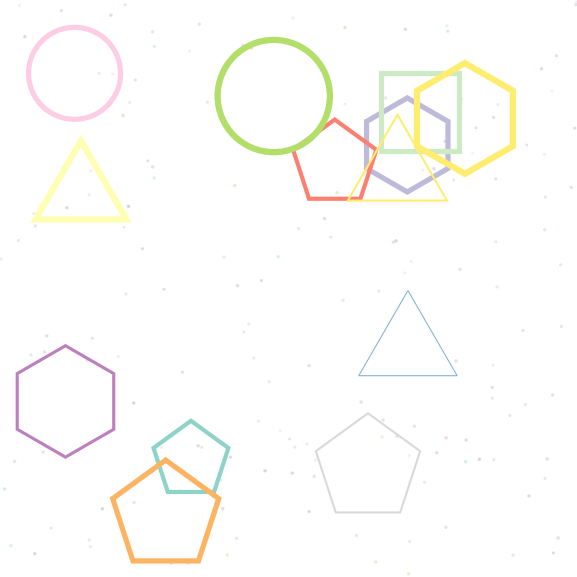[{"shape": "pentagon", "thickness": 2, "radius": 0.34, "center": [0.331, 0.202]}, {"shape": "triangle", "thickness": 3, "radius": 0.45, "center": [0.14, 0.665]}, {"shape": "hexagon", "thickness": 2.5, "radius": 0.41, "center": [0.705, 0.748]}, {"shape": "pentagon", "thickness": 2, "radius": 0.38, "center": [0.58, 0.716]}, {"shape": "triangle", "thickness": 0.5, "radius": 0.49, "center": [0.706, 0.398]}, {"shape": "pentagon", "thickness": 2.5, "radius": 0.48, "center": [0.287, 0.106]}, {"shape": "circle", "thickness": 3, "radius": 0.49, "center": [0.474, 0.833]}, {"shape": "circle", "thickness": 2.5, "radius": 0.4, "center": [0.129, 0.872]}, {"shape": "pentagon", "thickness": 1, "radius": 0.47, "center": [0.637, 0.189]}, {"shape": "hexagon", "thickness": 1.5, "radius": 0.48, "center": [0.113, 0.304]}, {"shape": "square", "thickness": 2.5, "radius": 0.34, "center": [0.727, 0.805]}, {"shape": "hexagon", "thickness": 3, "radius": 0.48, "center": [0.805, 0.794]}, {"shape": "triangle", "thickness": 1, "radius": 0.5, "center": [0.688, 0.701]}]